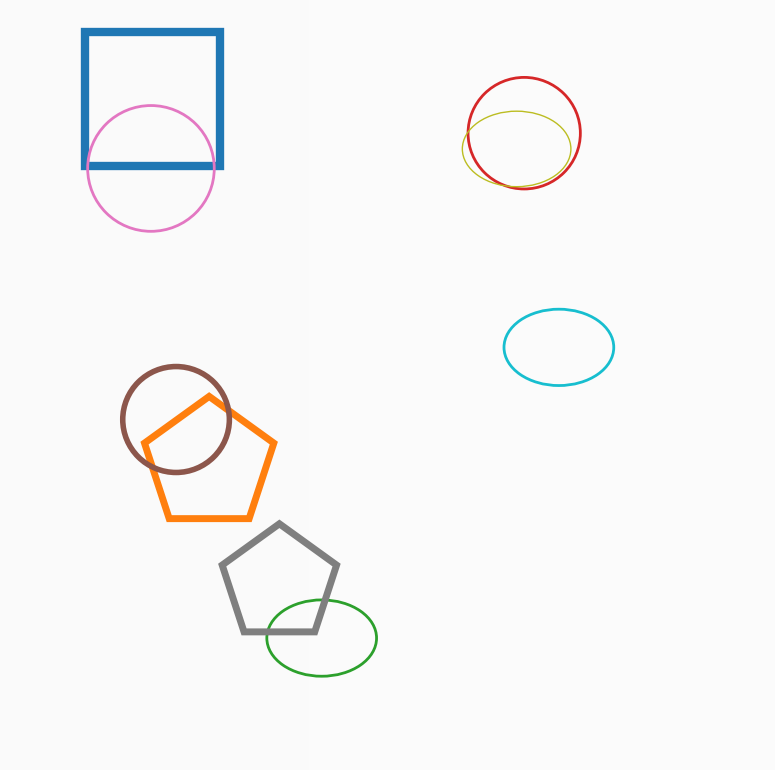[{"shape": "square", "thickness": 3, "radius": 0.44, "center": [0.197, 0.872]}, {"shape": "pentagon", "thickness": 2.5, "radius": 0.44, "center": [0.27, 0.397]}, {"shape": "oval", "thickness": 1, "radius": 0.35, "center": [0.415, 0.171]}, {"shape": "circle", "thickness": 1, "radius": 0.36, "center": [0.676, 0.827]}, {"shape": "circle", "thickness": 2, "radius": 0.34, "center": [0.227, 0.455]}, {"shape": "circle", "thickness": 1, "radius": 0.41, "center": [0.195, 0.781]}, {"shape": "pentagon", "thickness": 2.5, "radius": 0.39, "center": [0.36, 0.242]}, {"shape": "oval", "thickness": 0.5, "radius": 0.35, "center": [0.667, 0.807]}, {"shape": "oval", "thickness": 1, "radius": 0.35, "center": [0.721, 0.549]}]